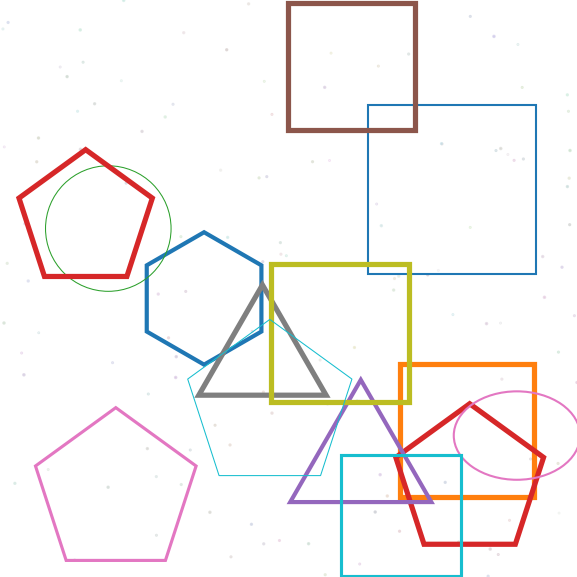[{"shape": "square", "thickness": 1, "radius": 0.73, "center": [0.783, 0.671]}, {"shape": "hexagon", "thickness": 2, "radius": 0.57, "center": [0.353, 0.482]}, {"shape": "square", "thickness": 2.5, "radius": 0.58, "center": [0.808, 0.253]}, {"shape": "circle", "thickness": 0.5, "radius": 0.54, "center": [0.188, 0.603]}, {"shape": "pentagon", "thickness": 2.5, "radius": 0.67, "center": [0.813, 0.166]}, {"shape": "pentagon", "thickness": 2.5, "radius": 0.61, "center": [0.148, 0.619]}, {"shape": "triangle", "thickness": 2, "radius": 0.71, "center": [0.625, 0.2]}, {"shape": "square", "thickness": 2.5, "radius": 0.55, "center": [0.608, 0.884]}, {"shape": "oval", "thickness": 1, "radius": 0.55, "center": [0.895, 0.245]}, {"shape": "pentagon", "thickness": 1.5, "radius": 0.73, "center": [0.201, 0.147]}, {"shape": "triangle", "thickness": 2.5, "radius": 0.64, "center": [0.454, 0.378]}, {"shape": "square", "thickness": 2.5, "radius": 0.6, "center": [0.588, 0.422]}, {"shape": "pentagon", "thickness": 0.5, "radius": 0.75, "center": [0.467, 0.297]}, {"shape": "square", "thickness": 1.5, "radius": 0.52, "center": [0.694, 0.107]}]